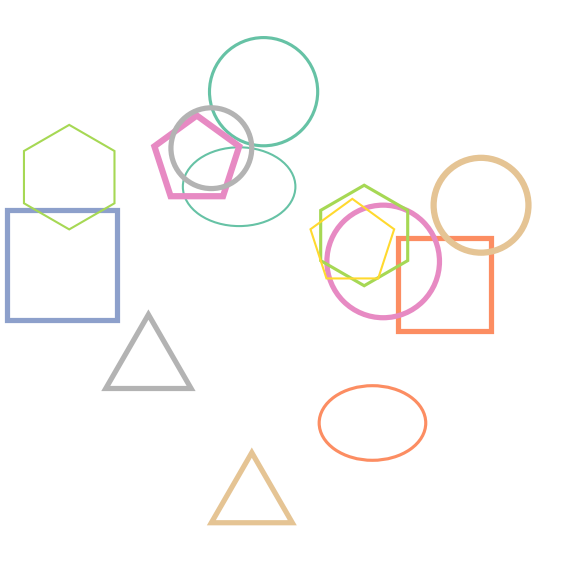[{"shape": "oval", "thickness": 1, "radius": 0.49, "center": [0.414, 0.676]}, {"shape": "circle", "thickness": 1.5, "radius": 0.47, "center": [0.456, 0.84]}, {"shape": "square", "thickness": 2.5, "radius": 0.4, "center": [0.769, 0.507]}, {"shape": "oval", "thickness": 1.5, "radius": 0.46, "center": [0.645, 0.267]}, {"shape": "square", "thickness": 2.5, "radius": 0.48, "center": [0.107, 0.54]}, {"shape": "circle", "thickness": 2.5, "radius": 0.49, "center": [0.664, 0.546]}, {"shape": "pentagon", "thickness": 3, "radius": 0.39, "center": [0.341, 0.722]}, {"shape": "hexagon", "thickness": 1.5, "radius": 0.43, "center": [0.631, 0.591]}, {"shape": "hexagon", "thickness": 1, "radius": 0.45, "center": [0.12, 0.692]}, {"shape": "pentagon", "thickness": 1, "radius": 0.38, "center": [0.61, 0.579]}, {"shape": "triangle", "thickness": 2.5, "radius": 0.4, "center": [0.436, 0.134]}, {"shape": "circle", "thickness": 3, "radius": 0.41, "center": [0.833, 0.644]}, {"shape": "circle", "thickness": 2.5, "radius": 0.35, "center": [0.366, 0.743]}, {"shape": "triangle", "thickness": 2.5, "radius": 0.43, "center": [0.257, 0.369]}]